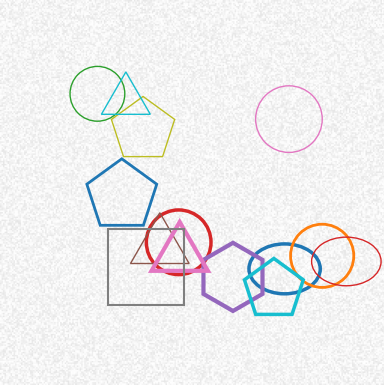[{"shape": "oval", "thickness": 2.5, "radius": 0.46, "center": [0.739, 0.302]}, {"shape": "pentagon", "thickness": 2, "radius": 0.48, "center": [0.316, 0.492]}, {"shape": "circle", "thickness": 2, "radius": 0.41, "center": [0.837, 0.336]}, {"shape": "circle", "thickness": 1, "radius": 0.36, "center": [0.253, 0.756]}, {"shape": "oval", "thickness": 1, "radius": 0.45, "center": [0.9, 0.321]}, {"shape": "circle", "thickness": 2.5, "radius": 0.42, "center": [0.464, 0.371]}, {"shape": "hexagon", "thickness": 3, "radius": 0.44, "center": [0.605, 0.281]}, {"shape": "triangle", "thickness": 1, "radius": 0.44, "center": [0.415, 0.36]}, {"shape": "circle", "thickness": 1, "radius": 0.43, "center": [0.75, 0.691]}, {"shape": "triangle", "thickness": 3, "radius": 0.42, "center": [0.467, 0.339]}, {"shape": "square", "thickness": 1.5, "radius": 0.49, "center": [0.379, 0.307]}, {"shape": "pentagon", "thickness": 1, "radius": 0.43, "center": [0.372, 0.663]}, {"shape": "pentagon", "thickness": 2.5, "radius": 0.4, "center": [0.711, 0.248]}, {"shape": "triangle", "thickness": 1, "radius": 0.37, "center": [0.327, 0.74]}]